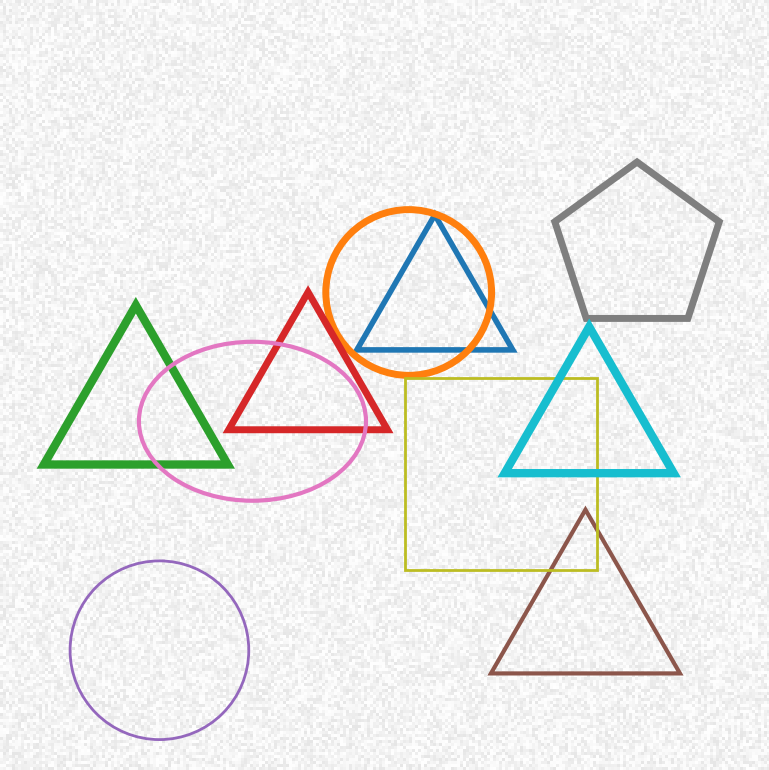[{"shape": "triangle", "thickness": 2, "radius": 0.58, "center": [0.565, 0.604]}, {"shape": "circle", "thickness": 2.5, "radius": 0.54, "center": [0.531, 0.62]}, {"shape": "triangle", "thickness": 3, "radius": 0.69, "center": [0.176, 0.466]}, {"shape": "triangle", "thickness": 2.5, "radius": 0.6, "center": [0.4, 0.501]}, {"shape": "circle", "thickness": 1, "radius": 0.58, "center": [0.207, 0.156]}, {"shape": "triangle", "thickness": 1.5, "radius": 0.71, "center": [0.76, 0.196]}, {"shape": "oval", "thickness": 1.5, "radius": 0.74, "center": [0.328, 0.453]}, {"shape": "pentagon", "thickness": 2.5, "radius": 0.56, "center": [0.827, 0.677]}, {"shape": "square", "thickness": 1, "radius": 0.62, "center": [0.651, 0.384]}, {"shape": "triangle", "thickness": 3, "radius": 0.63, "center": [0.765, 0.449]}]